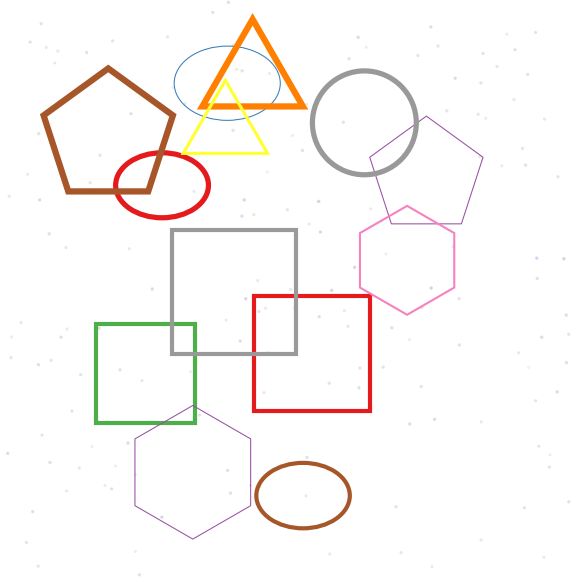[{"shape": "square", "thickness": 2, "radius": 0.5, "center": [0.54, 0.387]}, {"shape": "oval", "thickness": 2.5, "radius": 0.4, "center": [0.281, 0.678]}, {"shape": "oval", "thickness": 0.5, "radius": 0.46, "center": [0.393, 0.855]}, {"shape": "square", "thickness": 2, "radius": 0.43, "center": [0.252, 0.353]}, {"shape": "hexagon", "thickness": 0.5, "radius": 0.58, "center": [0.334, 0.181]}, {"shape": "pentagon", "thickness": 0.5, "radius": 0.52, "center": [0.738, 0.695]}, {"shape": "triangle", "thickness": 3, "radius": 0.5, "center": [0.437, 0.865]}, {"shape": "triangle", "thickness": 1.5, "radius": 0.42, "center": [0.39, 0.776]}, {"shape": "oval", "thickness": 2, "radius": 0.4, "center": [0.525, 0.141]}, {"shape": "pentagon", "thickness": 3, "radius": 0.59, "center": [0.187, 0.763]}, {"shape": "hexagon", "thickness": 1, "radius": 0.47, "center": [0.705, 0.548]}, {"shape": "square", "thickness": 2, "radius": 0.54, "center": [0.405, 0.493]}, {"shape": "circle", "thickness": 2.5, "radius": 0.45, "center": [0.631, 0.786]}]